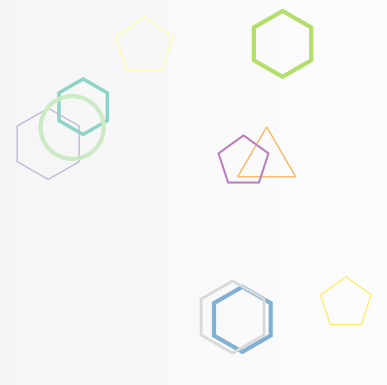[{"shape": "hexagon", "thickness": 2.5, "radius": 0.36, "center": [0.215, 0.723]}, {"shape": "pentagon", "thickness": 1, "radius": 0.39, "center": [0.372, 0.879]}, {"shape": "hexagon", "thickness": 1, "radius": 0.46, "center": [0.124, 0.626]}, {"shape": "hexagon", "thickness": 3, "radius": 0.42, "center": [0.625, 0.171]}, {"shape": "triangle", "thickness": 1, "radius": 0.43, "center": [0.688, 0.584]}, {"shape": "hexagon", "thickness": 3, "radius": 0.43, "center": [0.729, 0.886]}, {"shape": "hexagon", "thickness": 2, "radius": 0.47, "center": [0.6, 0.177]}, {"shape": "pentagon", "thickness": 1.5, "radius": 0.34, "center": [0.628, 0.581]}, {"shape": "circle", "thickness": 3, "radius": 0.41, "center": [0.186, 0.669]}, {"shape": "pentagon", "thickness": 1, "radius": 0.34, "center": [0.893, 0.213]}]